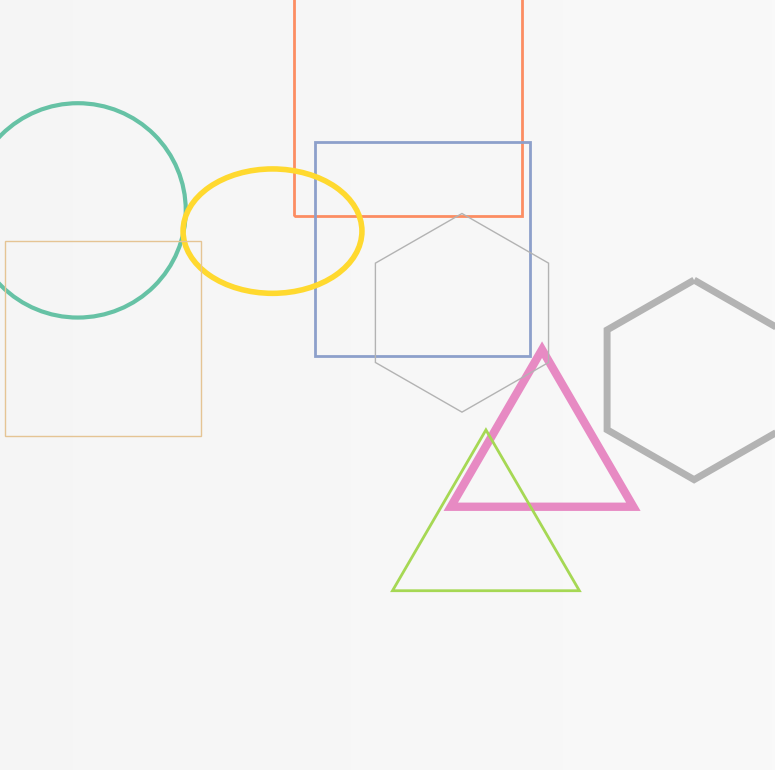[{"shape": "circle", "thickness": 1.5, "radius": 0.7, "center": [0.1, 0.727]}, {"shape": "square", "thickness": 1, "radius": 0.73, "center": [0.526, 0.867]}, {"shape": "square", "thickness": 1, "radius": 0.7, "center": [0.545, 0.676]}, {"shape": "triangle", "thickness": 3, "radius": 0.68, "center": [0.699, 0.41]}, {"shape": "triangle", "thickness": 1, "radius": 0.7, "center": [0.627, 0.302]}, {"shape": "oval", "thickness": 2, "radius": 0.58, "center": [0.352, 0.7]}, {"shape": "square", "thickness": 0.5, "radius": 0.63, "center": [0.133, 0.56]}, {"shape": "hexagon", "thickness": 2.5, "radius": 0.65, "center": [0.896, 0.507]}, {"shape": "hexagon", "thickness": 0.5, "radius": 0.64, "center": [0.596, 0.594]}]